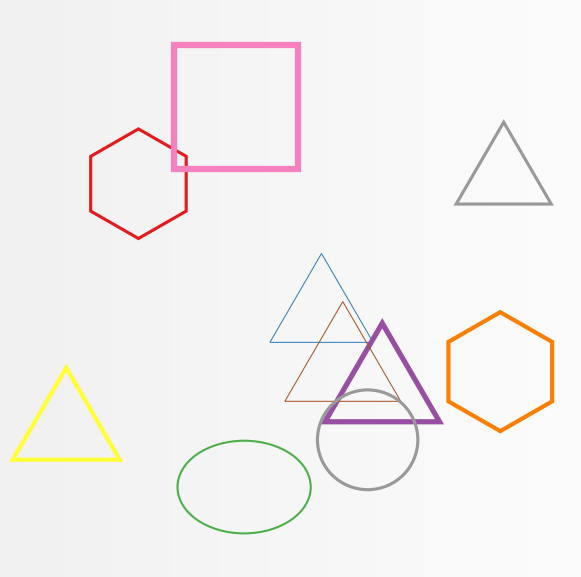[{"shape": "hexagon", "thickness": 1.5, "radius": 0.47, "center": [0.238, 0.681]}, {"shape": "triangle", "thickness": 0.5, "radius": 0.51, "center": [0.553, 0.458]}, {"shape": "oval", "thickness": 1, "radius": 0.57, "center": [0.42, 0.156]}, {"shape": "triangle", "thickness": 2.5, "radius": 0.57, "center": [0.658, 0.326]}, {"shape": "hexagon", "thickness": 2, "radius": 0.51, "center": [0.861, 0.356]}, {"shape": "triangle", "thickness": 2, "radius": 0.53, "center": [0.114, 0.256]}, {"shape": "triangle", "thickness": 0.5, "radius": 0.58, "center": [0.59, 0.362]}, {"shape": "square", "thickness": 3, "radius": 0.53, "center": [0.406, 0.814]}, {"shape": "circle", "thickness": 1.5, "radius": 0.43, "center": [0.632, 0.238]}, {"shape": "triangle", "thickness": 1.5, "radius": 0.47, "center": [0.867, 0.693]}]